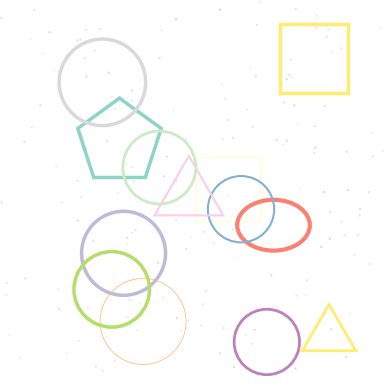[{"shape": "pentagon", "thickness": 2.5, "radius": 0.57, "center": [0.31, 0.631]}, {"shape": "square", "thickness": 0.5, "radius": 0.42, "center": [0.592, 0.509]}, {"shape": "circle", "thickness": 2.5, "radius": 0.55, "center": [0.321, 0.342]}, {"shape": "oval", "thickness": 3, "radius": 0.47, "center": [0.71, 0.415]}, {"shape": "circle", "thickness": 1.5, "radius": 0.43, "center": [0.626, 0.457]}, {"shape": "circle", "thickness": 0.5, "radius": 0.56, "center": [0.372, 0.165]}, {"shape": "circle", "thickness": 2.5, "radius": 0.49, "center": [0.29, 0.248]}, {"shape": "triangle", "thickness": 1.5, "radius": 0.52, "center": [0.491, 0.492]}, {"shape": "circle", "thickness": 2.5, "radius": 0.56, "center": [0.266, 0.786]}, {"shape": "circle", "thickness": 2, "radius": 0.42, "center": [0.693, 0.112]}, {"shape": "circle", "thickness": 2, "radius": 0.47, "center": [0.414, 0.565]}, {"shape": "triangle", "thickness": 2, "radius": 0.4, "center": [0.855, 0.129]}, {"shape": "square", "thickness": 2.5, "radius": 0.44, "center": [0.815, 0.848]}]